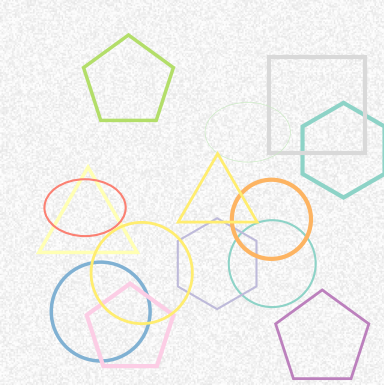[{"shape": "circle", "thickness": 1.5, "radius": 0.56, "center": [0.707, 0.315]}, {"shape": "hexagon", "thickness": 3, "radius": 0.61, "center": [0.892, 0.61]}, {"shape": "triangle", "thickness": 2.5, "radius": 0.74, "center": [0.229, 0.418]}, {"shape": "hexagon", "thickness": 1.5, "radius": 0.59, "center": [0.564, 0.315]}, {"shape": "oval", "thickness": 1.5, "radius": 0.53, "center": [0.221, 0.461]}, {"shape": "circle", "thickness": 2.5, "radius": 0.64, "center": [0.262, 0.191]}, {"shape": "circle", "thickness": 3, "radius": 0.51, "center": [0.705, 0.43]}, {"shape": "pentagon", "thickness": 2.5, "radius": 0.61, "center": [0.334, 0.786]}, {"shape": "pentagon", "thickness": 3, "radius": 0.59, "center": [0.338, 0.145]}, {"shape": "square", "thickness": 3, "radius": 0.63, "center": [0.823, 0.726]}, {"shape": "pentagon", "thickness": 2, "radius": 0.64, "center": [0.837, 0.12]}, {"shape": "oval", "thickness": 0.5, "radius": 0.55, "center": [0.643, 0.657]}, {"shape": "triangle", "thickness": 2, "radius": 0.59, "center": [0.565, 0.482]}, {"shape": "circle", "thickness": 2, "radius": 0.66, "center": [0.368, 0.291]}]